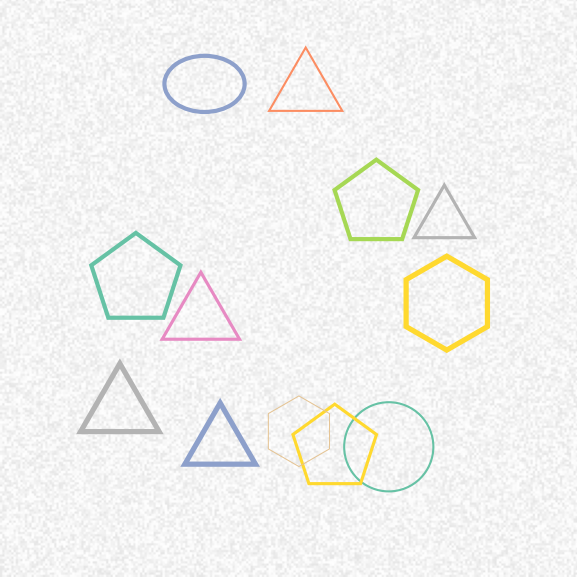[{"shape": "circle", "thickness": 1, "radius": 0.39, "center": [0.673, 0.225]}, {"shape": "pentagon", "thickness": 2, "radius": 0.41, "center": [0.235, 0.515]}, {"shape": "triangle", "thickness": 1, "radius": 0.37, "center": [0.529, 0.844]}, {"shape": "triangle", "thickness": 2.5, "radius": 0.35, "center": [0.381, 0.231]}, {"shape": "oval", "thickness": 2, "radius": 0.35, "center": [0.354, 0.854]}, {"shape": "triangle", "thickness": 1.5, "radius": 0.39, "center": [0.348, 0.45]}, {"shape": "pentagon", "thickness": 2, "radius": 0.38, "center": [0.652, 0.647]}, {"shape": "hexagon", "thickness": 2.5, "radius": 0.41, "center": [0.774, 0.474]}, {"shape": "pentagon", "thickness": 1.5, "radius": 0.38, "center": [0.58, 0.223]}, {"shape": "hexagon", "thickness": 0.5, "radius": 0.31, "center": [0.518, 0.252]}, {"shape": "triangle", "thickness": 1.5, "radius": 0.3, "center": [0.769, 0.618]}, {"shape": "triangle", "thickness": 2.5, "radius": 0.39, "center": [0.208, 0.291]}]